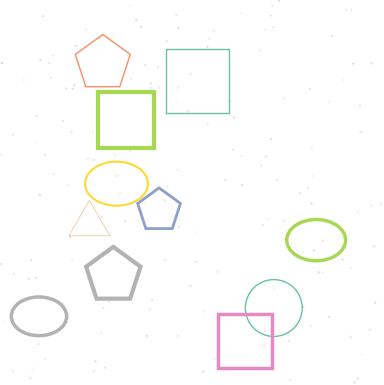[{"shape": "circle", "thickness": 1, "radius": 0.37, "center": [0.711, 0.2]}, {"shape": "square", "thickness": 1, "radius": 0.41, "center": [0.513, 0.789]}, {"shape": "pentagon", "thickness": 1, "radius": 0.37, "center": [0.267, 0.835]}, {"shape": "pentagon", "thickness": 2, "radius": 0.29, "center": [0.413, 0.454]}, {"shape": "square", "thickness": 2.5, "radius": 0.35, "center": [0.637, 0.113]}, {"shape": "square", "thickness": 3, "radius": 0.36, "center": [0.327, 0.687]}, {"shape": "oval", "thickness": 2.5, "radius": 0.38, "center": [0.821, 0.376]}, {"shape": "oval", "thickness": 1.5, "radius": 0.41, "center": [0.303, 0.523]}, {"shape": "triangle", "thickness": 0.5, "radius": 0.31, "center": [0.232, 0.418]}, {"shape": "oval", "thickness": 2.5, "radius": 0.36, "center": [0.101, 0.178]}, {"shape": "pentagon", "thickness": 3, "radius": 0.37, "center": [0.294, 0.284]}]